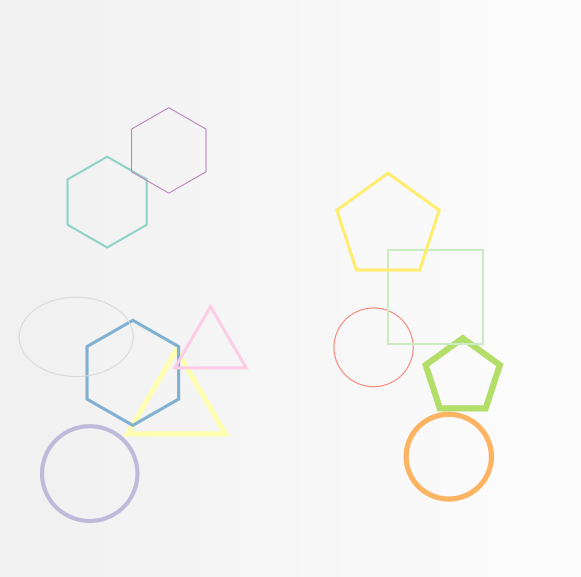[{"shape": "hexagon", "thickness": 1, "radius": 0.39, "center": [0.184, 0.649]}, {"shape": "triangle", "thickness": 2.5, "radius": 0.49, "center": [0.304, 0.296]}, {"shape": "circle", "thickness": 2, "radius": 0.41, "center": [0.154, 0.179]}, {"shape": "circle", "thickness": 0.5, "radius": 0.34, "center": [0.643, 0.398]}, {"shape": "hexagon", "thickness": 1.5, "radius": 0.45, "center": [0.228, 0.354]}, {"shape": "circle", "thickness": 2.5, "radius": 0.37, "center": [0.772, 0.208]}, {"shape": "pentagon", "thickness": 3, "radius": 0.34, "center": [0.796, 0.346]}, {"shape": "triangle", "thickness": 1.5, "radius": 0.35, "center": [0.362, 0.398]}, {"shape": "oval", "thickness": 0.5, "radius": 0.49, "center": [0.131, 0.416]}, {"shape": "hexagon", "thickness": 0.5, "radius": 0.37, "center": [0.29, 0.739]}, {"shape": "square", "thickness": 1, "radius": 0.41, "center": [0.749, 0.485]}, {"shape": "pentagon", "thickness": 1.5, "radius": 0.46, "center": [0.668, 0.607]}]